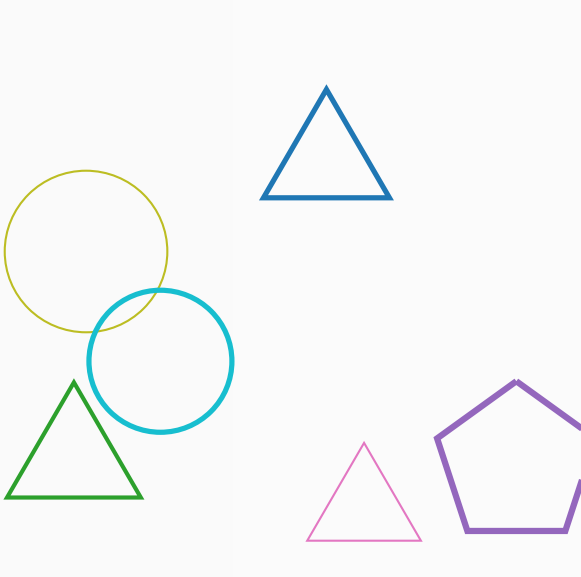[{"shape": "triangle", "thickness": 2.5, "radius": 0.63, "center": [0.562, 0.719]}, {"shape": "triangle", "thickness": 2, "radius": 0.66, "center": [0.127, 0.204]}, {"shape": "pentagon", "thickness": 3, "radius": 0.72, "center": [0.888, 0.196]}, {"shape": "triangle", "thickness": 1, "radius": 0.56, "center": [0.626, 0.119]}, {"shape": "circle", "thickness": 1, "radius": 0.7, "center": [0.148, 0.564]}, {"shape": "circle", "thickness": 2.5, "radius": 0.61, "center": [0.276, 0.374]}]